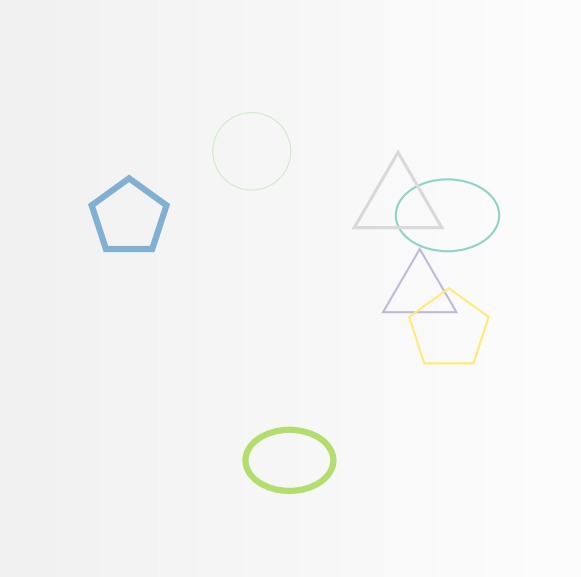[{"shape": "oval", "thickness": 1, "radius": 0.44, "center": [0.77, 0.626]}, {"shape": "triangle", "thickness": 1, "radius": 0.36, "center": [0.722, 0.495]}, {"shape": "pentagon", "thickness": 3, "radius": 0.34, "center": [0.222, 0.623]}, {"shape": "oval", "thickness": 3, "radius": 0.38, "center": [0.498, 0.202]}, {"shape": "triangle", "thickness": 1.5, "radius": 0.43, "center": [0.685, 0.648]}, {"shape": "circle", "thickness": 0.5, "radius": 0.34, "center": [0.433, 0.737]}, {"shape": "pentagon", "thickness": 1, "radius": 0.36, "center": [0.772, 0.428]}]